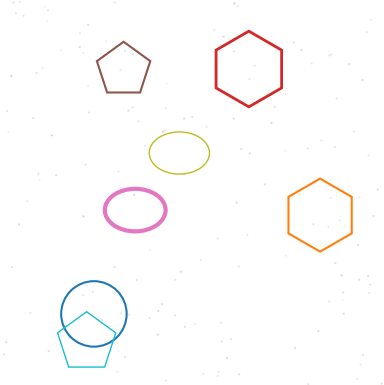[{"shape": "circle", "thickness": 1.5, "radius": 0.43, "center": [0.244, 0.185]}, {"shape": "hexagon", "thickness": 1.5, "radius": 0.47, "center": [0.831, 0.441]}, {"shape": "hexagon", "thickness": 2, "radius": 0.49, "center": [0.646, 0.821]}, {"shape": "pentagon", "thickness": 1.5, "radius": 0.36, "center": [0.321, 0.819]}, {"shape": "oval", "thickness": 3, "radius": 0.39, "center": [0.351, 0.454]}, {"shape": "oval", "thickness": 1, "radius": 0.39, "center": [0.466, 0.603]}, {"shape": "pentagon", "thickness": 1, "radius": 0.4, "center": [0.225, 0.111]}]